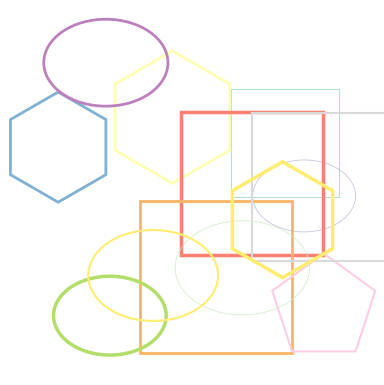[{"shape": "square", "thickness": 0.5, "radius": 0.7, "center": [0.74, 0.628]}, {"shape": "hexagon", "thickness": 2, "radius": 0.86, "center": [0.448, 0.696]}, {"shape": "oval", "thickness": 0.5, "radius": 0.67, "center": [0.79, 0.491]}, {"shape": "square", "thickness": 2.5, "radius": 0.93, "center": [0.654, 0.522]}, {"shape": "hexagon", "thickness": 2, "radius": 0.72, "center": [0.151, 0.618]}, {"shape": "square", "thickness": 2, "radius": 0.99, "center": [0.562, 0.28]}, {"shape": "oval", "thickness": 2.5, "radius": 0.73, "center": [0.285, 0.18]}, {"shape": "pentagon", "thickness": 1.5, "radius": 0.7, "center": [0.841, 0.201]}, {"shape": "square", "thickness": 1.5, "radius": 0.96, "center": [0.846, 0.514]}, {"shape": "oval", "thickness": 2, "radius": 0.81, "center": [0.275, 0.837]}, {"shape": "oval", "thickness": 0.5, "radius": 0.87, "center": [0.63, 0.304]}, {"shape": "oval", "thickness": 1.5, "radius": 0.84, "center": [0.398, 0.284]}, {"shape": "hexagon", "thickness": 2.5, "radius": 0.75, "center": [0.734, 0.429]}]